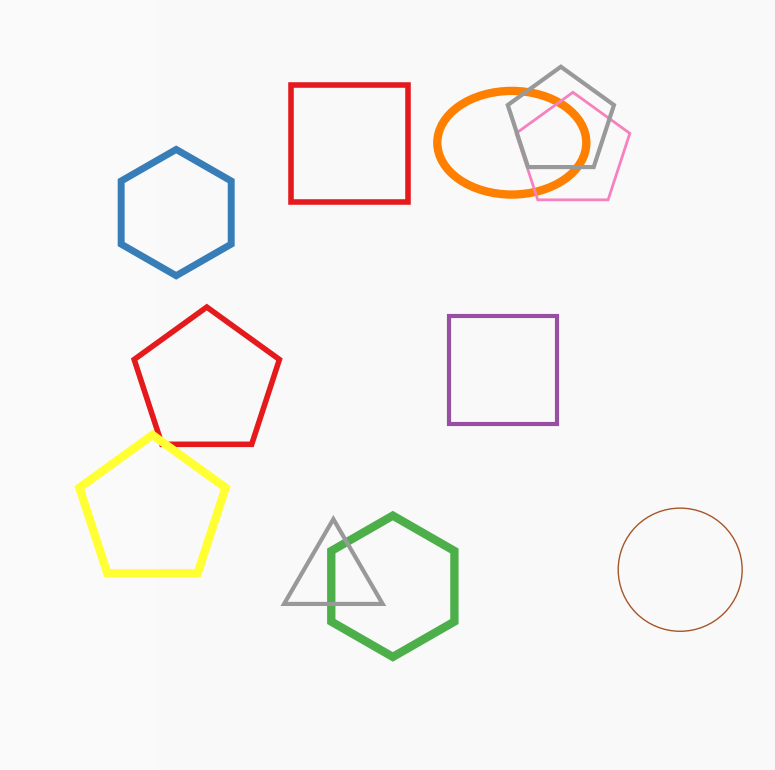[{"shape": "square", "thickness": 2, "radius": 0.38, "center": [0.451, 0.814]}, {"shape": "pentagon", "thickness": 2, "radius": 0.49, "center": [0.267, 0.503]}, {"shape": "hexagon", "thickness": 2.5, "radius": 0.41, "center": [0.227, 0.724]}, {"shape": "hexagon", "thickness": 3, "radius": 0.46, "center": [0.507, 0.239]}, {"shape": "square", "thickness": 1.5, "radius": 0.35, "center": [0.649, 0.52]}, {"shape": "oval", "thickness": 3, "radius": 0.48, "center": [0.66, 0.815]}, {"shape": "pentagon", "thickness": 3, "radius": 0.5, "center": [0.197, 0.336]}, {"shape": "circle", "thickness": 0.5, "radius": 0.4, "center": [0.878, 0.26]}, {"shape": "pentagon", "thickness": 1, "radius": 0.39, "center": [0.739, 0.803]}, {"shape": "pentagon", "thickness": 1.5, "radius": 0.36, "center": [0.724, 0.841]}, {"shape": "triangle", "thickness": 1.5, "radius": 0.37, "center": [0.43, 0.252]}]